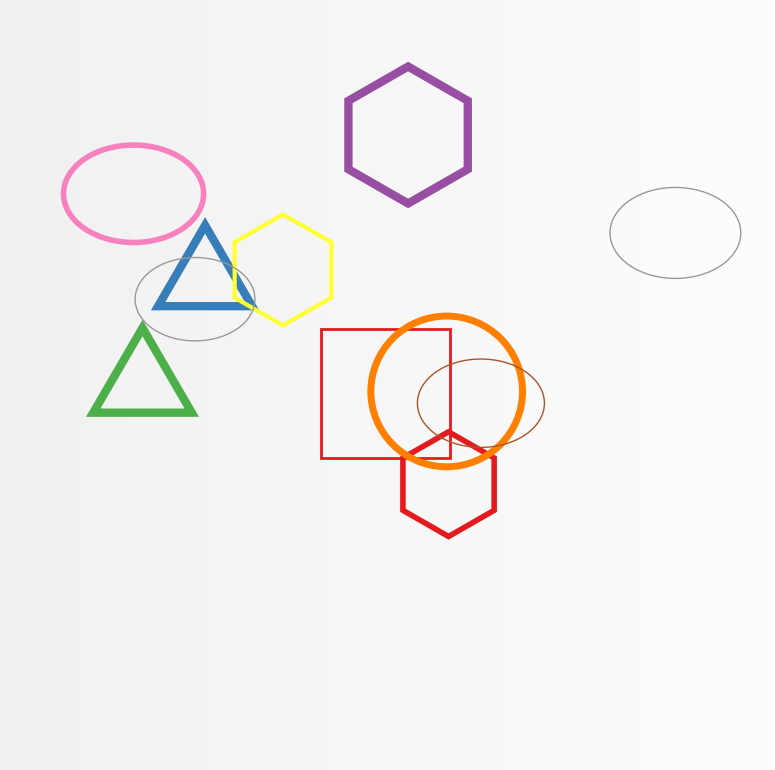[{"shape": "hexagon", "thickness": 2, "radius": 0.34, "center": [0.579, 0.371]}, {"shape": "square", "thickness": 1, "radius": 0.42, "center": [0.497, 0.489]}, {"shape": "triangle", "thickness": 3, "radius": 0.35, "center": [0.265, 0.637]}, {"shape": "triangle", "thickness": 3, "radius": 0.37, "center": [0.184, 0.501]}, {"shape": "hexagon", "thickness": 3, "radius": 0.44, "center": [0.527, 0.825]}, {"shape": "circle", "thickness": 2.5, "radius": 0.49, "center": [0.576, 0.492]}, {"shape": "hexagon", "thickness": 1.5, "radius": 0.36, "center": [0.365, 0.649]}, {"shape": "oval", "thickness": 0.5, "radius": 0.41, "center": [0.621, 0.476]}, {"shape": "oval", "thickness": 2, "radius": 0.45, "center": [0.172, 0.748]}, {"shape": "oval", "thickness": 0.5, "radius": 0.42, "center": [0.871, 0.697]}, {"shape": "oval", "thickness": 0.5, "radius": 0.39, "center": [0.252, 0.611]}]